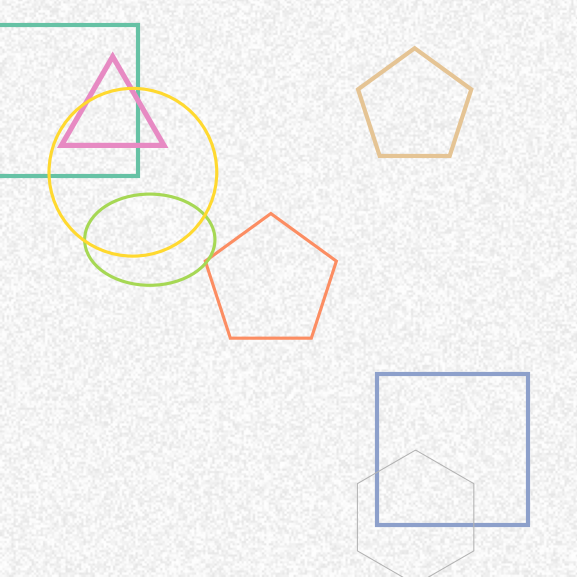[{"shape": "square", "thickness": 2, "radius": 0.65, "center": [0.109, 0.825]}, {"shape": "pentagon", "thickness": 1.5, "radius": 0.6, "center": [0.469, 0.51]}, {"shape": "square", "thickness": 2, "radius": 0.65, "center": [0.783, 0.221]}, {"shape": "triangle", "thickness": 2.5, "radius": 0.51, "center": [0.195, 0.799]}, {"shape": "oval", "thickness": 1.5, "radius": 0.56, "center": [0.259, 0.584]}, {"shape": "circle", "thickness": 1.5, "radius": 0.73, "center": [0.23, 0.701]}, {"shape": "pentagon", "thickness": 2, "radius": 0.52, "center": [0.718, 0.812]}, {"shape": "hexagon", "thickness": 0.5, "radius": 0.58, "center": [0.72, 0.103]}]